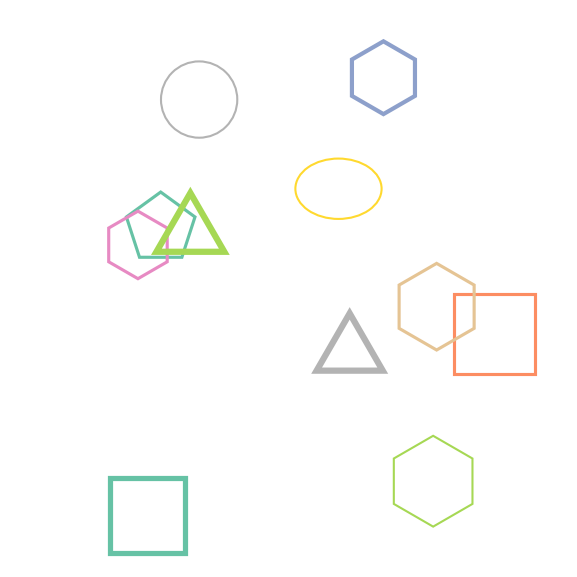[{"shape": "square", "thickness": 2.5, "radius": 0.32, "center": [0.255, 0.107]}, {"shape": "pentagon", "thickness": 1.5, "radius": 0.31, "center": [0.278, 0.604]}, {"shape": "square", "thickness": 1.5, "radius": 0.35, "center": [0.856, 0.421]}, {"shape": "hexagon", "thickness": 2, "radius": 0.32, "center": [0.664, 0.865]}, {"shape": "hexagon", "thickness": 1.5, "radius": 0.29, "center": [0.239, 0.575]}, {"shape": "triangle", "thickness": 3, "radius": 0.34, "center": [0.33, 0.597]}, {"shape": "hexagon", "thickness": 1, "radius": 0.39, "center": [0.75, 0.166]}, {"shape": "oval", "thickness": 1, "radius": 0.37, "center": [0.586, 0.672]}, {"shape": "hexagon", "thickness": 1.5, "radius": 0.37, "center": [0.756, 0.468]}, {"shape": "circle", "thickness": 1, "radius": 0.33, "center": [0.345, 0.827]}, {"shape": "triangle", "thickness": 3, "radius": 0.33, "center": [0.606, 0.39]}]